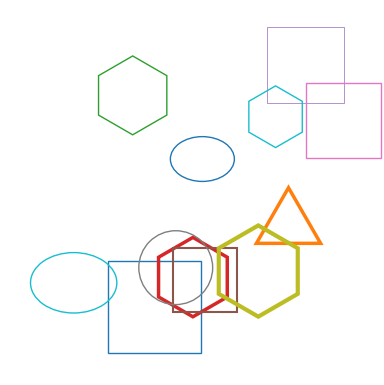[{"shape": "oval", "thickness": 1, "radius": 0.42, "center": [0.526, 0.587]}, {"shape": "square", "thickness": 1, "radius": 0.6, "center": [0.401, 0.203]}, {"shape": "triangle", "thickness": 2.5, "radius": 0.48, "center": [0.749, 0.416]}, {"shape": "hexagon", "thickness": 1, "radius": 0.51, "center": [0.345, 0.752]}, {"shape": "hexagon", "thickness": 2.5, "radius": 0.52, "center": [0.501, 0.28]}, {"shape": "square", "thickness": 0.5, "radius": 0.5, "center": [0.793, 0.831]}, {"shape": "square", "thickness": 1.5, "radius": 0.42, "center": [0.533, 0.272]}, {"shape": "square", "thickness": 1, "radius": 0.49, "center": [0.892, 0.687]}, {"shape": "circle", "thickness": 1, "radius": 0.48, "center": [0.456, 0.305]}, {"shape": "hexagon", "thickness": 3, "radius": 0.59, "center": [0.671, 0.296]}, {"shape": "oval", "thickness": 1, "radius": 0.56, "center": [0.191, 0.265]}, {"shape": "hexagon", "thickness": 1, "radius": 0.4, "center": [0.716, 0.697]}]